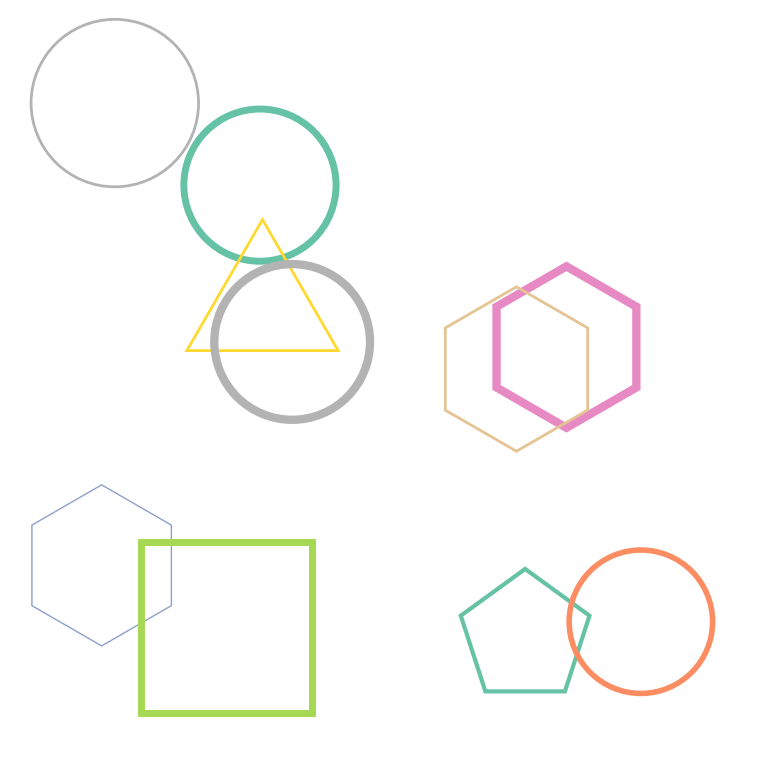[{"shape": "circle", "thickness": 2.5, "radius": 0.49, "center": [0.338, 0.76]}, {"shape": "pentagon", "thickness": 1.5, "radius": 0.44, "center": [0.682, 0.173]}, {"shape": "circle", "thickness": 2, "radius": 0.47, "center": [0.832, 0.193]}, {"shape": "hexagon", "thickness": 0.5, "radius": 0.52, "center": [0.132, 0.266]}, {"shape": "hexagon", "thickness": 3, "radius": 0.52, "center": [0.736, 0.549]}, {"shape": "square", "thickness": 2.5, "radius": 0.56, "center": [0.294, 0.185]}, {"shape": "triangle", "thickness": 1, "radius": 0.57, "center": [0.341, 0.601]}, {"shape": "hexagon", "thickness": 1, "radius": 0.53, "center": [0.671, 0.521]}, {"shape": "circle", "thickness": 3, "radius": 0.51, "center": [0.379, 0.556]}, {"shape": "circle", "thickness": 1, "radius": 0.54, "center": [0.149, 0.866]}]